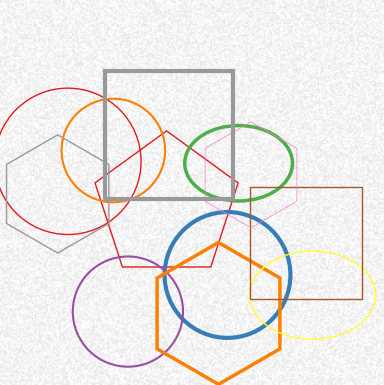[{"shape": "pentagon", "thickness": 1, "radius": 0.98, "center": [0.433, 0.465]}, {"shape": "circle", "thickness": 1, "radius": 0.95, "center": [0.176, 0.581]}, {"shape": "circle", "thickness": 3, "radius": 0.82, "center": [0.591, 0.286]}, {"shape": "oval", "thickness": 2.5, "radius": 0.7, "center": [0.62, 0.576]}, {"shape": "circle", "thickness": 1.5, "radius": 0.72, "center": [0.332, 0.191]}, {"shape": "circle", "thickness": 1.5, "radius": 0.67, "center": [0.294, 0.609]}, {"shape": "hexagon", "thickness": 2.5, "radius": 0.92, "center": [0.568, 0.186]}, {"shape": "oval", "thickness": 1, "radius": 0.82, "center": [0.812, 0.233]}, {"shape": "square", "thickness": 1, "radius": 0.73, "center": [0.794, 0.369]}, {"shape": "hexagon", "thickness": 0.5, "radius": 0.69, "center": [0.652, 0.546]}, {"shape": "hexagon", "thickness": 1, "radius": 0.77, "center": [0.15, 0.496]}, {"shape": "square", "thickness": 3, "radius": 0.83, "center": [0.438, 0.649]}]